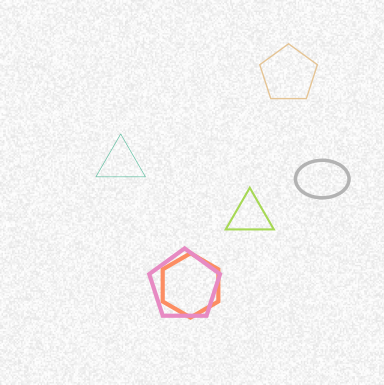[{"shape": "triangle", "thickness": 0.5, "radius": 0.37, "center": [0.313, 0.578]}, {"shape": "hexagon", "thickness": 3, "radius": 0.42, "center": [0.495, 0.259]}, {"shape": "pentagon", "thickness": 3, "radius": 0.48, "center": [0.48, 0.258]}, {"shape": "triangle", "thickness": 1.5, "radius": 0.36, "center": [0.649, 0.44]}, {"shape": "pentagon", "thickness": 1, "radius": 0.39, "center": [0.75, 0.808]}, {"shape": "oval", "thickness": 2.5, "radius": 0.35, "center": [0.837, 0.535]}]